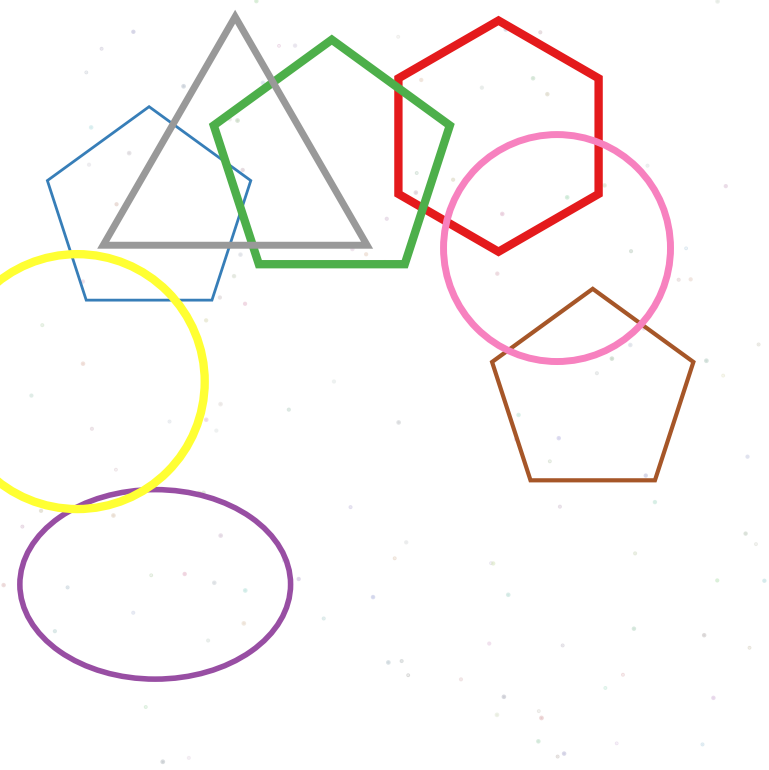[{"shape": "hexagon", "thickness": 3, "radius": 0.75, "center": [0.647, 0.823]}, {"shape": "pentagon", "thickness": 1, "radius": 0.69, "center": [0.194, 0.723]}, {"shape": "pentagon", "thickness": 3, "radius": 0.81, "center": [0.431, 0.787]}, {"shape": "oval", "thickness": 2, "radius": 0.88, "center": [0.202, 0.241]}, {"shape": "circle", "thickness": 3, "radius": 0.83, "center": [0.1, 0.504]}, {"shape": "pentagon", "thickness": 1.5, "radius": 0.69, "center": [0.77, 0.487]}, {"shape": "circle", "thickness": 2.5, "radius": 0.74, "center": [0.723, 0.678]}, {"shape": "triangle", "thickness": 2.5, "radius": 0.99, "center": [0.305, 0.78]}]